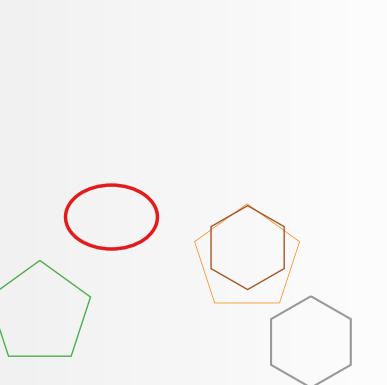[{"shape": "oval", "thickness": 2.5, "radius": 0.59, "center": [0.288, 0.436]}, {"shape": "pentagon", "thickness": 1, "radius": 0.69, "center": [0.103, 0.186]}, {"shape": "pentagon", "thickness": 0.5, "radius": 0.71, "center": [0.638, 0.328]}, {"shape": "hexagon", "thickness": 1, "radius": 0.54, "center": [0.639, 0.357]}, {"shape": "hexagon", "thickness": 1.5, "radius": 0.59, "center": [0.802, 0.112]}]